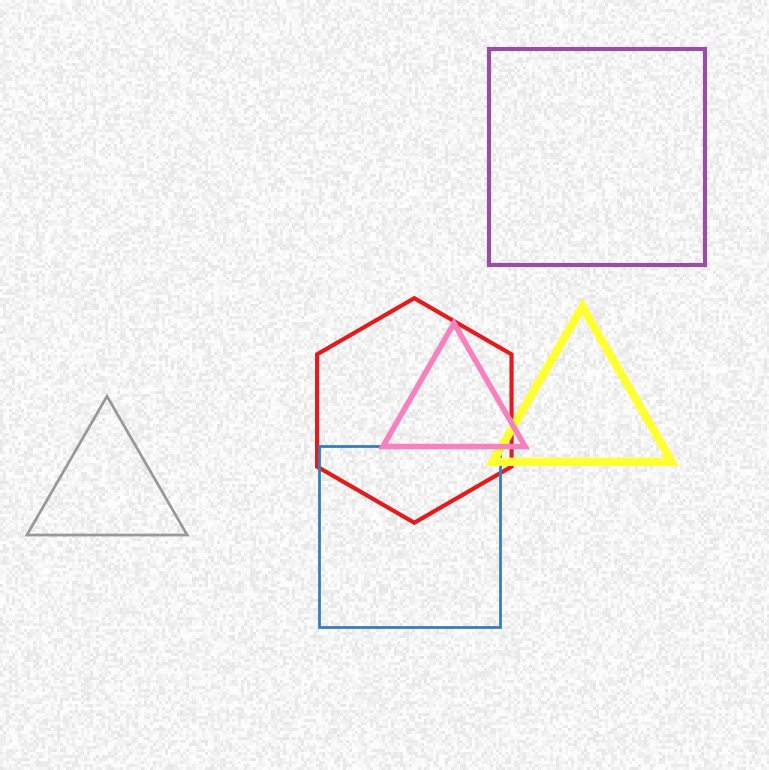[{"shape": "hexagon", "thickness": 1.5, "radius": 0.73, "center": [0.538, 0.467]}, {"shape": "square", "thickness": 1, "radius": 0.59, "center": [0.532, 0.303]}, {"shape": "square", "thickness": 1.5, "radius": 0.7, "center": [0.775, 0.796]}, {"shape": "triangle", "thickness": 3, "radius": 0.67, "center": [0.756, 0.467]}, {"shape": "triangle", "thickness": 2, "radius": 0.53, "center": [0.59, 0.473]}, {"shape": "triangle", "thickness": 1, "radius": 0.6, "center": [0.139, 0.365]}]